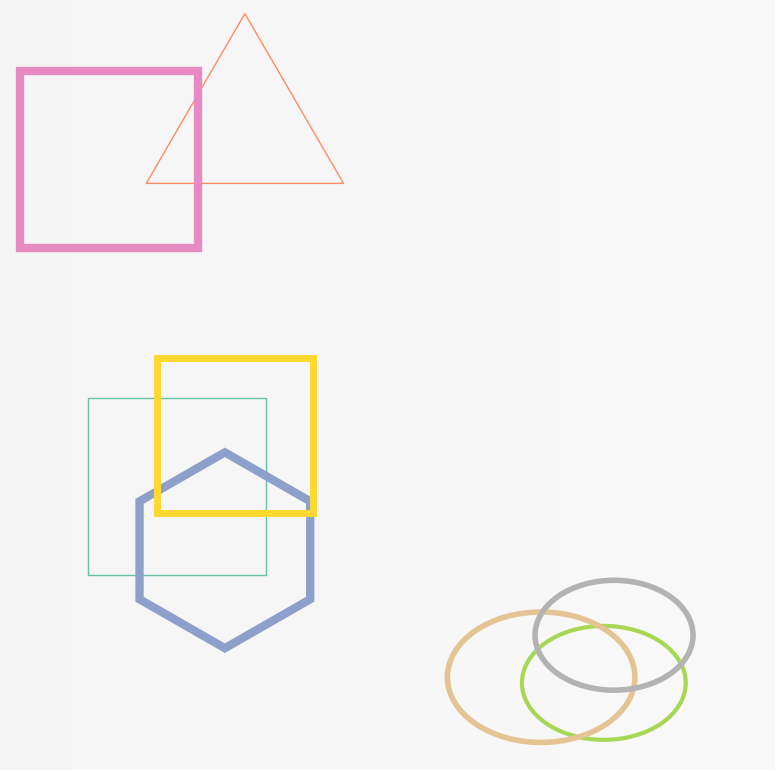[{"shape": "square", "thickness": 0.5, "radius": 0.57, "center": [0.228, 0.368]}, {"shape": "triangle", "thickness": 0.5, "radius": 0.73, "center": [0.316, 0.835]}, {"shape": "hexagon", "thickness": 3, "radius": 0.64, "center": [0.29, 0.285]}, {"shape": "square", "thickness": 3, "radius": 0.57, "center": [0.141, 0.793]}, {"shape": "oval", "thickness": 1.5, "radius": 0.53, "center": [0.779, 0.113]}, {"shape": "square", "thickness": 2.5, "radius": 0.5, "center": [0.303, 0.434]}, {"shape": "oval", "thickness": 2, "radius": 0.6, "center": [0.698, 0.121]}, {"shape": "oval", "thickness": 2, "radius": 0.51, "center": [0.792, 0.175]}]